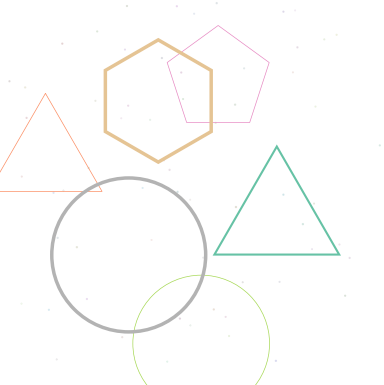[{"shape": "triangle", "thickness": 1.5, "radius": 0.94, "center": [0.719, 0.432]}, {"shape": "triangle", "thickness": 0.5, "radius": 0.85, "center": [0.118, 0.588]}, {"shape": "pentagon", "thickness": 0.5, "radius": 0.7, "center": [0.567, 0.795]}, {"shape": "circle", "thickness": 0.5, "radius": 0.89, "center": [0.523, 0.108]}, {"shape": "hexagon", "thickness": 2.5, "radius": 0.79, "center": [0.411, 0.738]}, {"shape": "circle", "thickness": 2.5, "radius": 1.0, "center": [0.334, 0.338]}]